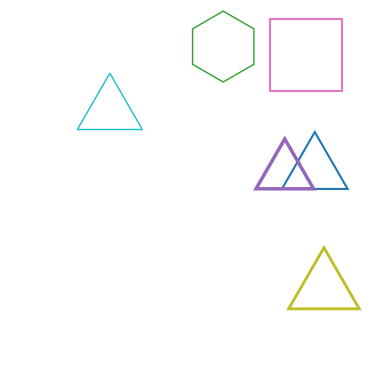[{"shape": "triangle", "thickness": 1.5, "radius": 0.49, "center": [0.818, 0.559]}, {"shape": "hexagon", "thickness": 1, "radius": 0.46, "center": [0.58, 0.879]}, {"shape": "triangle", "thickness": 2.5, "radius": 0.43, "center": [0.74, 0.553]}, {"shape": "square", "thickness": 1.5, "radius": 0.47, "center": [0.795, 0.856]}, {"shape": "triangle", "thickness": 2, "radius": 0.53, "center": [0.841, 0.251]}, {"shape": "triangle", "thickness": 1, "radius": 0.49, "center": [0.285, 0.712]}]